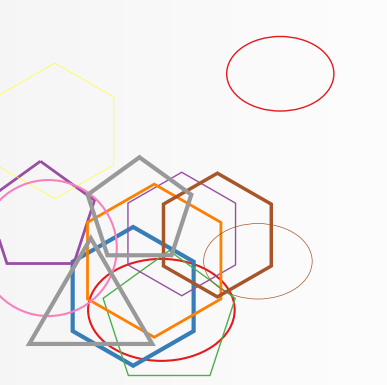[{"shape": "oval", "thickness": 1, "radius": 0.69, "center": [0.723, 0.808]}, {"shape": "oval", "thickness": 1.5, "radius": 0.95, "center": [0.416, 0.195]}, {"shape": "hexagon", "thickness": 3, "radius": 0.9, "center": [0.344, 0.23]}, {"shape": "pentagon", "thickness": 1, "radius": 0.9, "center": [0.437, 0.17]}, {"shape": "pentagon", "thickness": 2, "radius": 0.73, "center": [0.104, 0.434]}, {"shape": "hexagon", "thickness": 1, "radius": 0.8, "center": [0.469, 0.392]}, {"shape": "hexagon", "thickness": 2, "radius": 0.99, "center": [0.398, 0.323]}, {"shape": "hexagon", "thickness": 0.5, "radius": 0.88, "center": [0.141, 0.66]}, {"shape": "hexagon", "thickness": 2.5, "radius": 0.8, "center": [0.561, 0.389]}, {"shape": "oval", "thickness": 0.5, "radius": 0.7, "center": [0.666, 0.321]}, {"shape": "circle", "thickness": 1.5, "radius": 0.88, "center": [0.125, 0.356]}, {"shape": "triangle", "thickness": 3, "radius": 0.92, "center": [0.234, 0.198]}, {"shape": "pentagon", "thickness": 3, "radius": 0.7, "center": [0.36, 0.451]}]